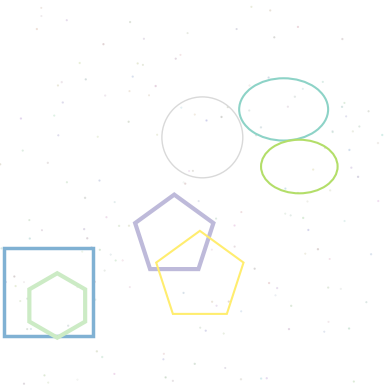[{"shape": "oval", "thickness": 1.5, "radius": 0.58, "center": [0.737, 0.716]}, {"shape": "pentagon", "thickness": 3, "radius": 0.53, "center": [0.453, 0.388]}, {"shape": "square", "thickness": 2.5, "radius": 0.57, "center": [0.126, 0.242]}, {"shape": "oval", "thickness": 1.5, "radius": 0.5, "center": [0.777, 0.567]}, {"shape": "circle", "thickness": 1, "radius": 0.53, "center": [0.526, 0.643]}, {"shape": "hexagon", "thickness": 3, "radius": 0.42, "center": [0.149, 0.207]}, {"shape": "pentagon", "thickness": 1.5, "radius": 0.6, "center": [0.519, 0.281]}]